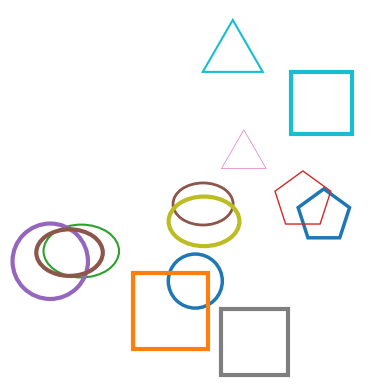[{"shape": "pentagon", "thickness": 2.5, "radius": 0.35, "center": [0.841, 0.439]}, {"shape": "circle", "thickness": 2.5, "radius": 0.35, "center": [0.507, 0.27]}, {"shape": "square", "thickness": 3, "radius": 0.49, "center": [0.443, 0.192]}, {"shape": "oval", "thickness": 1.5, "radius": 0.49, "center": [0.211, 0.348]}, {"shape": "pentagon", "thickness": 1, "radius": 0.38, "center": [0.787, 0.48]}, {"shape": "circle", "thickness": 3, "radius": 0.49, "center": [0.131, 0.321]}, {"shape": "oval", "thickness": 2, "radius": 0.39, "center": [0.527, 0.47]}, {"shape": "oval", "thickness": 3, "radius": 0.43, "center": [0.181, 0.344]}, {"shape": "triangle", "thickness": 0.5, "radius": 0.34, "center": [0.633, 0.596]}, {"shape": "square", "thickness": 3, "radius": 0.43, "center": [0.662, 0.111]}, {"shape": "oval", "thickness": 3, "radius": 0.46, "center": [0.53, 0.425]}, {"shape": "square", "thickness": 3, "radius": 0.4, "center": [0.834, 0.732]}, {"shape": "triangle", "thickness": 1.5, "radius": 0.45, "center": [0.605, 0.858]}]